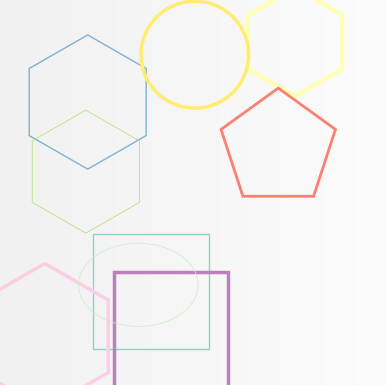[{"shape": "square", "thickness": 1, "radius": 0.75, "center": [0.389, 0.243]}, {"shape": "hexagon", "thickness": 3, "radius": 0.7, "center": [0.762, 0.891]}, {"shape": "pentagon", "thickness": 2, "radius": 0.78, "center": [0.718, 0.616]}, {"shape": "hexagon", "thickness": 1, "radius": 0.87, "center": [0.226, 0.735]}, {"shape": "hexagon", "thickness": 0.5, "radius": 0.8, "center": [0.221, 0.554]}, {"shape": "hexagon", "thickness": 2.5, "radius": 0.94, "center": [0.116, 0.127]}, {"shape": "square", "thickness": 2.5, "radius": 0.74, "center": [0.441, 0.144]}, {"shape": "oval", "thickness": 0.5, "radius": 0.77, "center": [0.357, 0.26]}, {"shape": "circle", "thickness": 2.5, "radius": 0.69, "center": [0.503, 0.858]}]